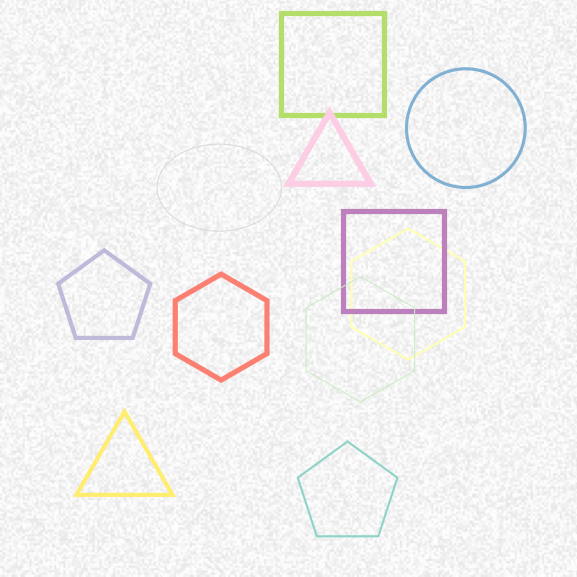[{"shape": "pentagon", "thickness": 1, "radius": 0.45, "center": [0.602, 0.144]}, {"shape": "hexagon", "thickness": 1, "radius": 0.57, "center": [0.707, 0.49]}, {"shape": "pentagon", "thickness": 2, "radius": 0.42, "center": [0.18, 0.482]}, {"shape": "hexagon", "thickness": 2.5, "radius": 0.46, "center": [0.383, 0.433]}, {"shape": "circle", "thickness": 1.5, "radius": 0.51, "center": [0.807, 0.777]}, {"shape": "square", "thickness": 2.5, "radius": 0.44, "center": [0.576, 0.888]}, {"shape": "triangle", "thickness": 3, "radius": 0.41, "center": [0.571, 0.722]}, {"shape": "oval", "thickness": 0.5, "radius": 0.54, "center": [0.38, 0.674]}, {"shape": "square", "thickness": 2.5, "radius": 0.43, "center": [0.681, 0.547]}, {"shape": "hexagon", "thickness": 0.5, "radius": 0.54, "center": [0.624, 0.412]}, {"shape": "triangle", "thickness": 2, "radius": 0.48, "center": [0.216, 0.19]}]